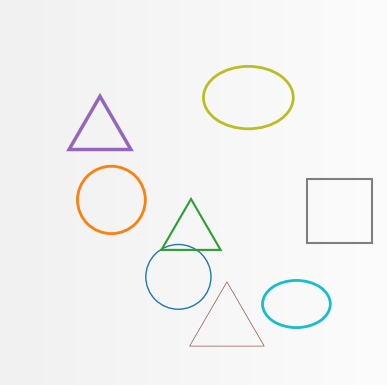[{"shape": "circle", "thickness": 1, "radius": 0.42, "center": [0.46, 0.281]}, {"shape": "circle", "thickness": 2, "radius": 0.44, "center": [0.287, 0.481]}, {"shape": "triangle", "thickness": 1.5, "radius": 0.44, "center": [0.493, 0.395]}, {"shape": "triangle", "thickness": 2.5, "radius": 0.46, "center": [0.258, 0.658]}, {"shape": "triangle", "thickness": 0.5, "radius": 0.56, "center": [0.586, 0.157]}, {"shape": "square", "thickness": 1.5, "radius": 0.42, "center": [0.875, 0.452]}, {"shape": "oval", "thickness": 2, "radius": 0.58, "center": [0.641, 0.747]}, {"shape": "oval", "thickness": 2, "radius": 0.44, "center": [0.765, 0.21]}]